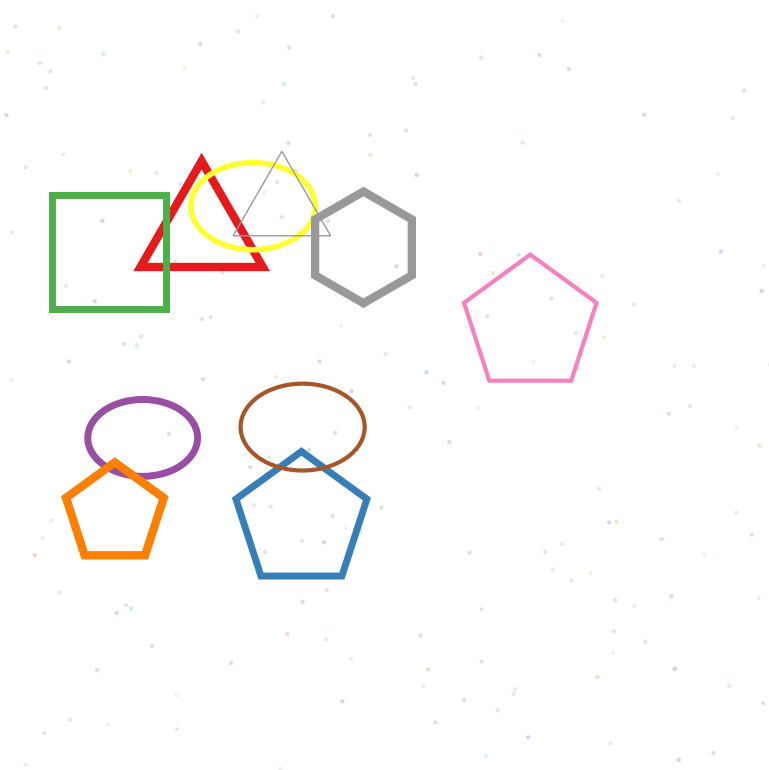[{"shape": "triangle", "thickness": 3, "radius": 0.46, "center": [0.262, 0.699]}, {"shape": "pentagon", "thickness": 2.5, "radius": 0.45, "center": [0.391, 0.324]}, {"shape": "square", "thickness": 2.5, "radius": 0.37, "center": [0.141, 0.673]}, {"shape": "oval", "thickness": 2.5, "radius": 0.36, "center": [0.185, 0.431]}, {"shape": "pentagon", "thickness": 3, "radius": 0.33, "center": [0.149, 0.333]}, {"shape": "oval", "thickness": 2, "radius": 0.4, "center": [0.329, 0.732]}, {"shape": "oval", "thickness": 1.5, "radius": 0.4, "center": [0.393, 0.445]}, {"shape": "pentagon", "thickness": 1.5, "radius": 0.45, "center": [0.689, 0.579]}, {"shape": "hexagon", "thickness": 3, "radius": 0.36, "center": [0.472, 0.679]}, {"shape": "triangle", "thickness": 0.5, "radius": 0.37, "center": [0.366, 0.73]}]